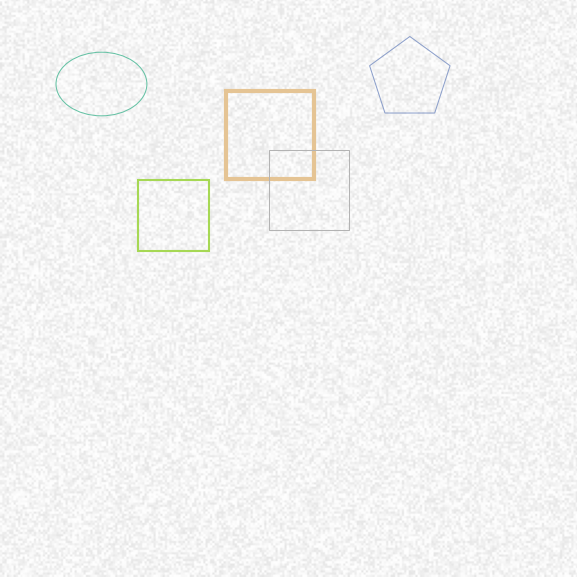[{"shape": "oval", "thickness": 0.5, "radius": 0.39, "center": [0.176, 0.854]}, {"shape": "pentagon", "thickness": 0.5, "radius": 0.37, "center": [0.71, 0.863]}, {"shape": "square", "thickness": 1, "radius": 0.31, "center": [0.3, 0.626]}, {"shape": "square", "thickness": 2, "radius": 0.38, "center": [0.468, 0.766]}, {"shape": "square", "thickness": 0.5, "radius": 0.35, "center": [0.535, 0.67]}]